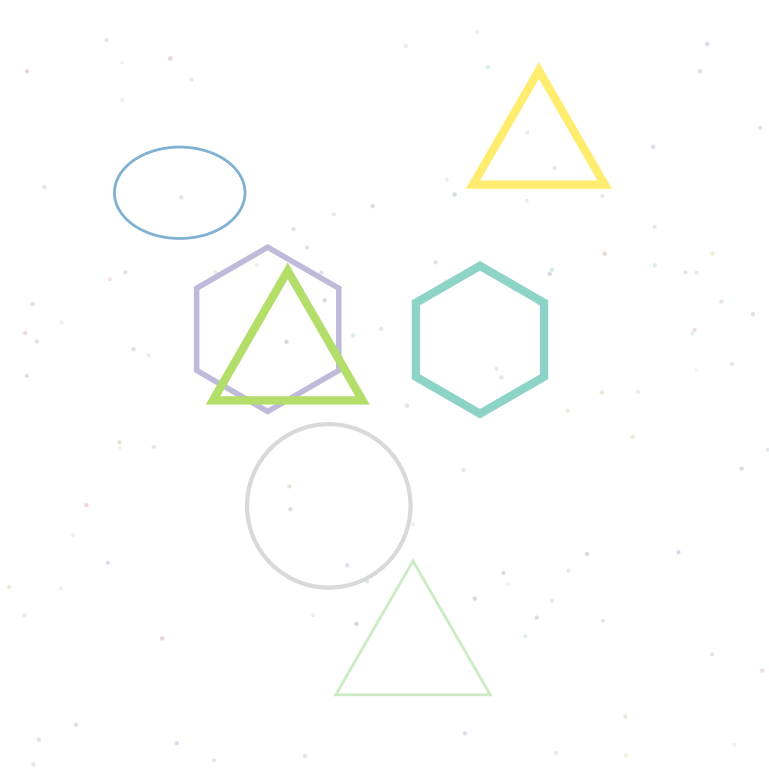[{"shape": "hexagon", "thickness": 3, "radius": 0.48, "center": [0.623, 0.559]}, {"shape": "hexagon", "thickness": 2, "radius": 0.53, "center": [0.348, 0.572]}, {"shape": "oval", "thickness": 1, "radius": 0.42, "center": [0.233, 0.75]}, {"shape": "triangle", "thickness": 3, "radius": 0.56, "center": [0.374, 0.536]}, {"shape": "circle", "thickness": 1.5, "radius": 0.53, "center": [0.427, 0.343]}, {"shape": "triangle", "thickness": 1, "radius": 0.58, "center": [0.536, 0.156]}, {"shape": "triangle", "thickness": 3, "radius": 0.49, "center": [0.7, 0.81]}]